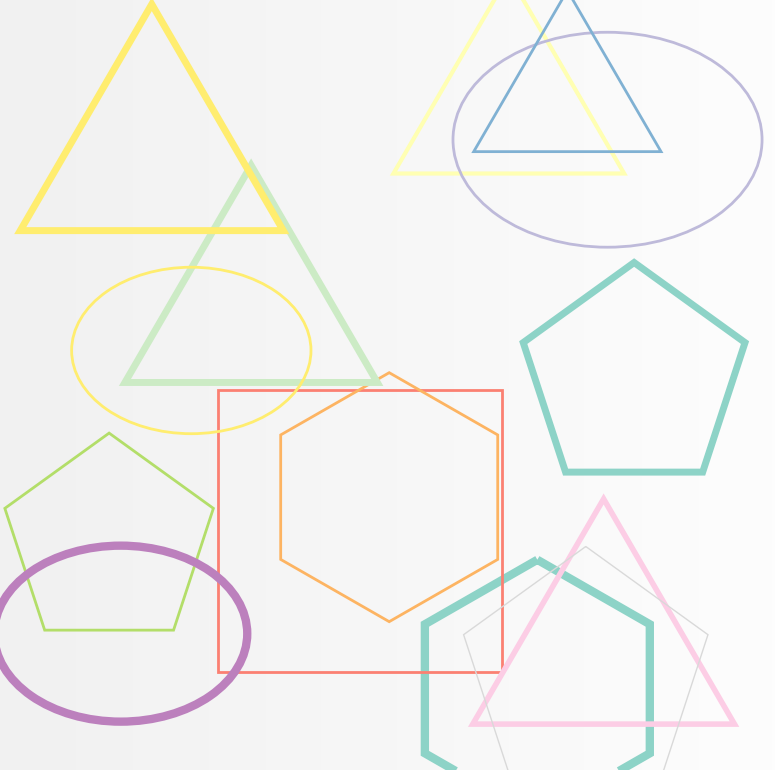[{"shape": "pentagon", "thickness": 2.5, "radius": 0.75, "center": [0.818, 0.509]}, {"shape": "hexagon", "thickness": 3, "radius": 0.84, "center": [0.693, 0.105]}, {"shape": "triangle", "thickness": 1.5, "radius": 0.86, "center": [0.657, 0.861]}, {"shape": "oval", "thickness": 1, "radius": 1.0, "center": [0.784, 0.819]}, {"shape": "square", "thickness": 1, "radius": 0.92, "center": [0.464, 0.311]}, {"shape": "triangle", "thickness": 1, "radius": 0.7, "center": [0.732, 0.873]}, {"shape": "hexagon", "thickness": 1, "radius": 0.81, "center": [0.502, 0.354]}, {"shape": "pentagon", "thickness": 1, "radius": 0.71, "center": [0.141, 0.296]}, {"shape": "triangle", "thickness": 2, "radius": 0.97, "center": [0.779, 0.157]}, {"shape": "pentagon", "thickness": 0.5, "radius": 0.83, "center": [0.756, 0.124]}, {"shape": "oval", "thickness": 3, "radius": 0.82, "center": [0.156, 0.177]}, {"shape": "triangle", "thickness": 2.5, "radius": 0.94, "center": [0.324, 0.597]}, {"shape": "oval", "thickness": 1, "radius": 0.77, "center": [0.247, 0.545]}, {"shape": "triangle", "thickness": 2.5, "radius": 0.98, "center": [0.196, 0.798]}]